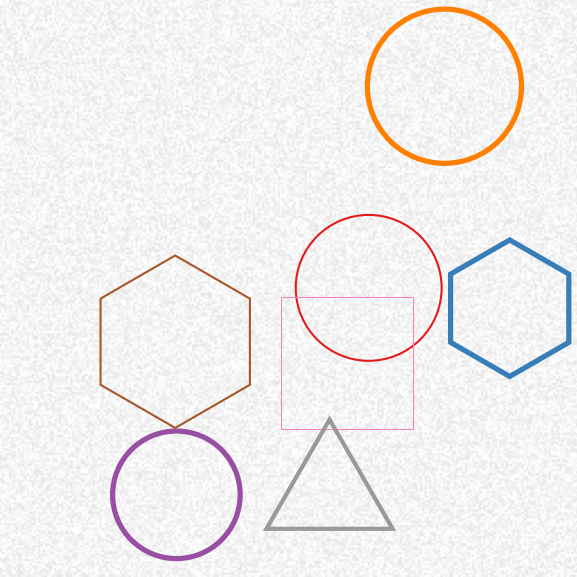[{"shape": "circle", "thickness": 1, "radius": 0.63, "center": [0.638, 0.501]}, {"shape": "hexagon", "thickness": 2.5, "radius": 0.59, "center": [0.883, 0.465]}, {"shape": "circle", "thickness": 2.5, "radius": 0.55, "center": [0.305, 0.142]}, {"shape": "circle", "thickness": 2.5, "radius": 0.67, "center": [0.77, 0.85]}, {"shape": "hexagon", "thickness": 1, "radius": 0.75, "center": [0.303, 0.407]}, {"shape": "square", "thickness": 0.5, "radius": 0.57, "center": [0.6, 0.37]}, {"shape": "triangle", "thickness": 2, "radius": 0.63, "center": [0.571, 0.147]}]